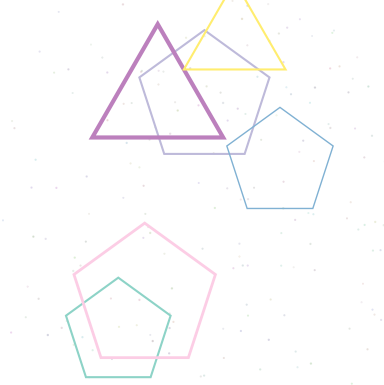[{"shape": "pentagon", "thickness": 1.5, "radius": 0.71, "center": [0.307, 0.136]}, {"shape": "pentagon", "thickness": 1.5, "radius": 0.89, "center": [0.531, 0.744]}, {"shape": "pentagon", "thickness": 1, "radius": 0.73, "center": [0.727, 0.576]}, {"shape": "pentagon", "thickness": 2, "radius": 0.97, "center": [0.376, 0.227]}, {"shape": "triangle", "thickness": 3, "radius": 0.98, "center": [0.41, 0.741]}, {"shape": "triangle", "thickness": 1.5, "radius": 0.76, "center": [0.61, 0.896]}]